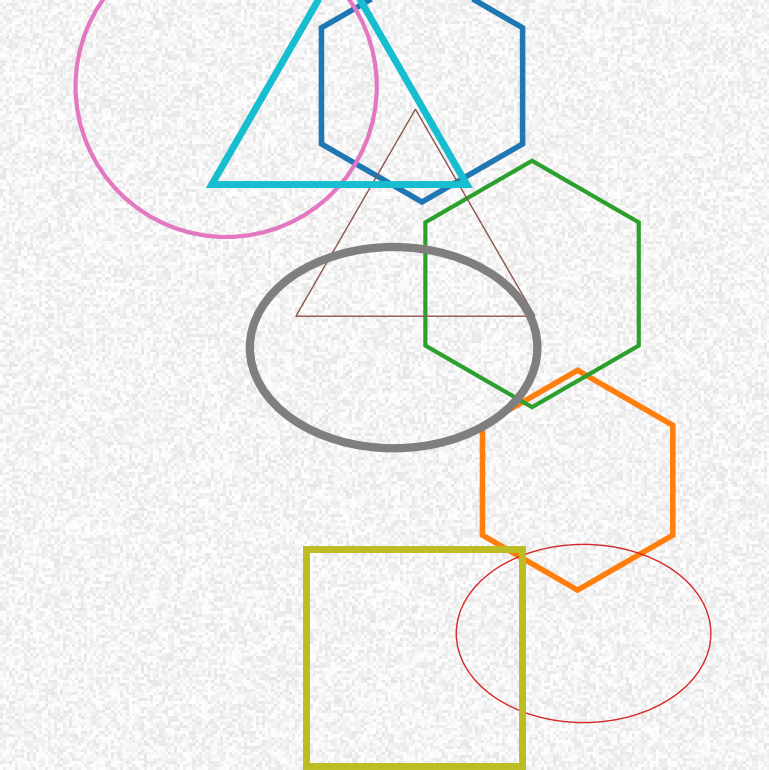[{"shape": "hexagon", "thickness": 2, "radius": 0.75, "center": [0.548, 0.888]}, {"shape": "hexagon", "thickness": 2, "radius": 0.71, "center": [0.75, 0.376]}, {"shape": "hexagon", "thickness": 1.5, "radius": 0.8, "center": [0.691, 0.631]}, {"shape": "oval", "thickness": 0.5, "radius": 0.83, "center": [0.758, 0.177]}, {"shape": "triangle", "thickness": 0.5, "radius": 0.9, "center": [0.539, 0.679]}, {"shape": "circle", "thickness": 1.5, "radius": 0.98, "center": [0.294, 0.888]}, {"shape": "oval", "thickness": 3, "radius": 0.93, "center": [0.511, 0.549]}, {"shape": "square", "thickness": 2.5, "radius": 0.7, "center": [0.538, 0.146]}, {"shape": "triangle", "thickness": 2.5, "radius": 0.96, "center": [0.441, 0.856]}]